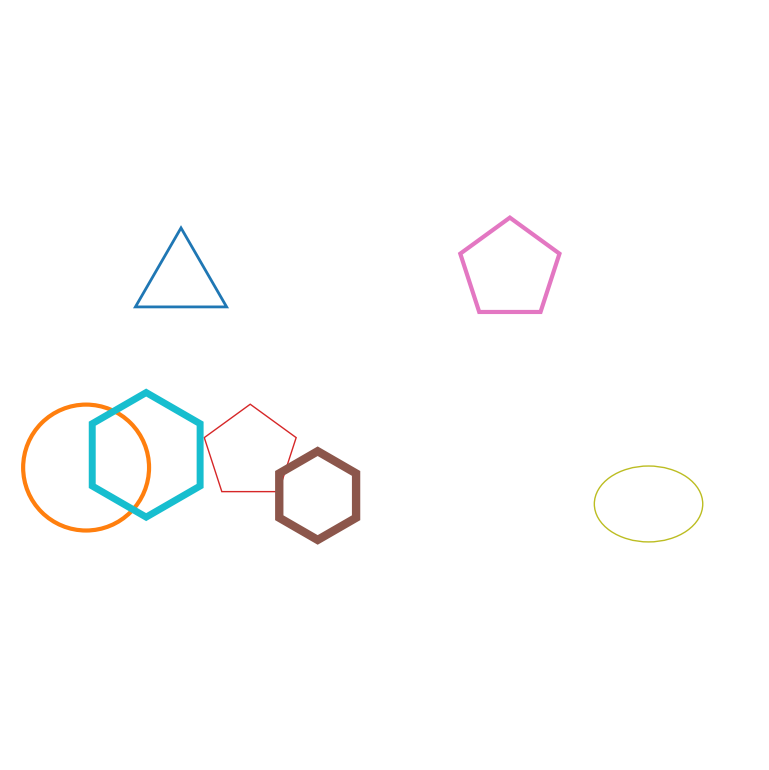[{"shape": "triangle", "thickness": 1, "radius": 0.34, "center": [0.235, 0.636]}, {"shape": "circle", "thickness": 1.5, "radius": 0.41, "center": [0.112, 0.393]}, {"shape": "pentagon", "thickness": 0.5, "radius": 0.31, "center": [0.325, 0.412]}, {"shape": "hexagon", "thickness": 3, "radius": 0.29, "center": [0.413, 0.356]}, {"shape": "pentagon", "thickness": 1.5, "radius": 0.34, "center": [0.662, 0.65]}, {"shape": "oval", "thickness": 0.5, "radius": 0.35, "center": [0.842, 0.345]}, {"shape": "hexagon", "thickness": 2.5, "radius": 0.4, "center": [0.19, 0.409]}]